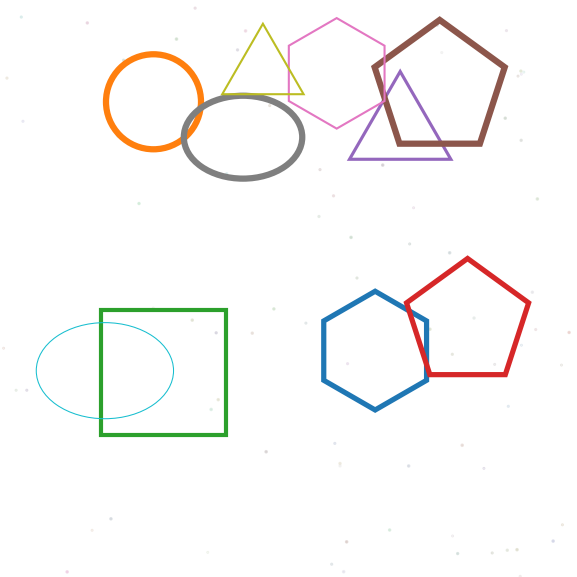[{"shape": "hexagon", "thickness": 2.5, "radius": 0.51, "center": [0.65, 0.392]}, {"shape": "circle", "thickness": 3, "radius": 0.41, "center": [0.266, 0.823]}, {"shape": "square", "thickness": 2, "radius": 0.54, "center": [0.283, 0.355]}, {"shape": "pentagon", "thickness": 2.5, "radius": 0.56, "center": [0.81, 0.44]}, {"shape": "triangle", "thickness": 1.5, "radius": 0.51, "center": [0.693, 0.774]}, {"shape": "pentagon", "thickness": 3, "radius": 0.59, "center": [0.761, 0.846]}, {"shape": "hexagon", "thickness": 1, "radius": 0.48, "center": [0.583, 0.872]}, {"shape": "oval", "thickness": 3, "radius": 0.51, "center": [0.421, 0.762]}, {"shape": "triangle", "thickness": 1, "radius": 0.41, "center": [0.455, 0.877]}, {"shape": "oval", "thickness": 0.5, "radius": 0.59, "center": [0.182, 0.357]}]